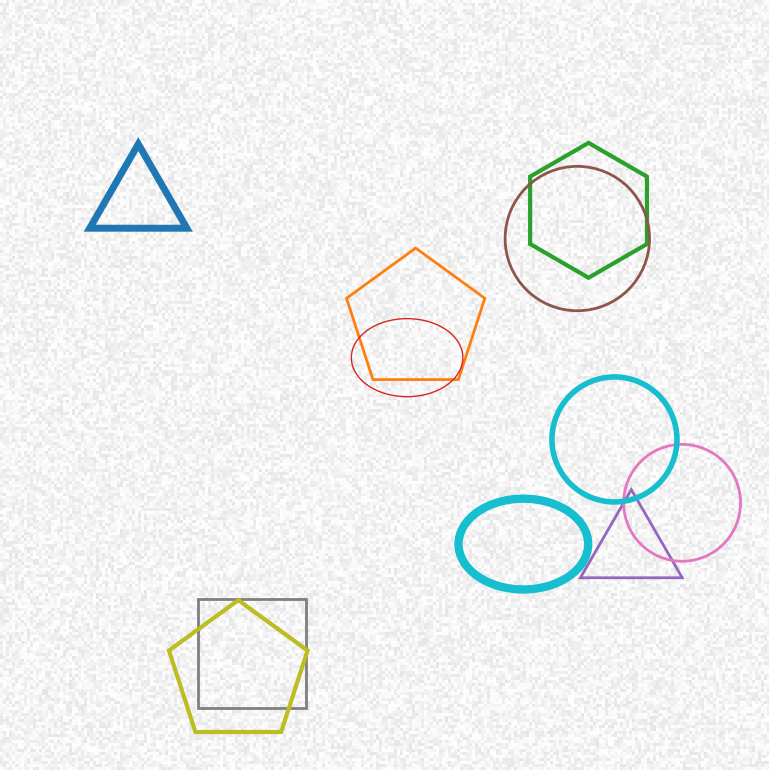[{"shape": "triangle", "thickness": 2.5, "radius": 0.36, "center": [0.18, 0.74]}, {"shape": "pentagon", "thickness": 1, "radius": 0.47, "center": [0.54, 0.583]}, {"shape": "hexagon", "thickness": 1.5, "radius": 0.44, "center": [0.764, 0.727]}, {"shape": "oval", "thickness": 0.5, "radius": 0.36, "center": [0.529, 0.536]}, {"shape": "triangle", "thickness": 1, "radius": 0.38, "center": [0.82, 0.288]}, {"shape": "circle", "thickness": 1, "radius": 0.47, "center": [0.75, 0.69]}, {"shape": "circle", "thickness": 1, "radius": 0.38, "center": [0.886, 0.347]}, {"shape": "square", "thickness": 1, "radius": 0.35, "center": [0.327, 0.151]}, {"shape": "pentagon", "thickness": 1.5, "radius": 0.47, "center": [0.309, 0.126]}, {"shape": "circle", "thickness": 2, "radius": 0.41, "center": [0.798, 0.429]}, {"shape": "oval", "thickness": 3, "radius": 0.42, "center": [0.68, 0.293]}]